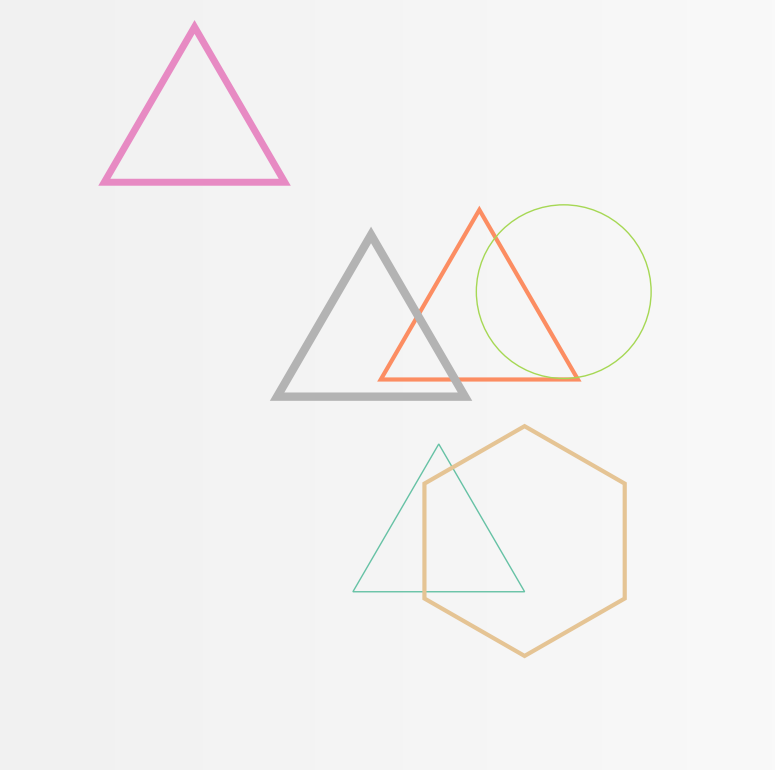[{"shape": "triangle", "thickness": 0.5, "radius": 0.64, "center": [0.566, 0.295]}, {"shape": "triangle", "thickness": 1.5, "radius": 0.73, "center": [0.619, 0.581]}, {"shape": "triangle", "thickness": 2.5, "radius": 0.67, "center": [0.251, 0.831]}, {"shape": "circle", "thickness": 0.5, "radius": 0.56, "center": [0.727, 0.621]}, {"shape": "hexagon", "thickness": 1.5, "radius": 0.75, "center": [0.677, 0.297]}, {"shape": "triangle", "thickness": 3, "radius": 0.7, "center": [0.479, 0.555]}]